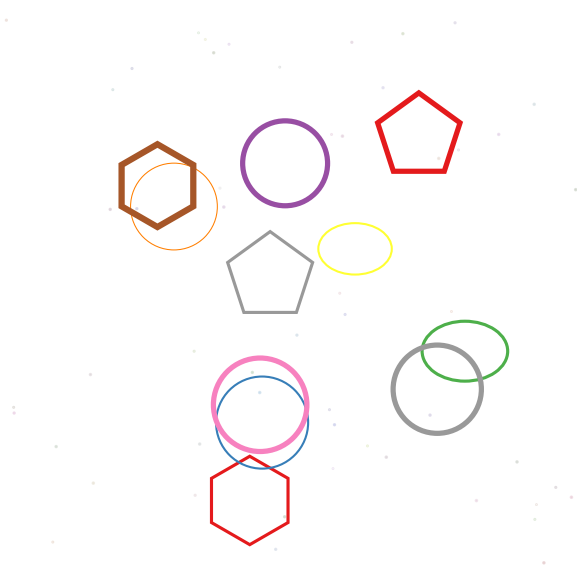[{"shape": "hexagon", "thickness": 1.5, "radius": 0.38, "center": [0.432, 0.133]}, {"shape": "pentagon", "thickness": 2.5, "radius": 0.38, "center": [0.725, 0.763]}, {"shape": "circle", "thickness": 1, "radius": 0.4, "center": [0.454, 0.267]}, {"shape": "oval", "thickness": 1.5, "radius": 0.37, "center": [0.805, 0.391]}, {"shape": "circle", "thickness": 2.5, "radius": 0.37, "center": [0.494, 0.716]}, {"shape": "circle", "thickness": 0.5, "radius": 0.38, "center": [0.301, 0.641]}, {"shape": "oval", "thickness": 1, "radius": 0.32, "center": [0.615, 0.568]}, {"shape": "hexagon", "thickness": 3, "radius": 0.36, "center": [0.273, 0.678]}, {"shape": "circle", "thickness": 2.5, "radius": 0.4, "center": [0.45, 0.298]}, {"shape": "circle", "thickness": 2.5, "radius": 0.38, "center": [0.757, 0.325]}, {"shape": "pentagon", "thickness": 1.5, "radius": 0.39, "center": [0.468, 0.521]}]